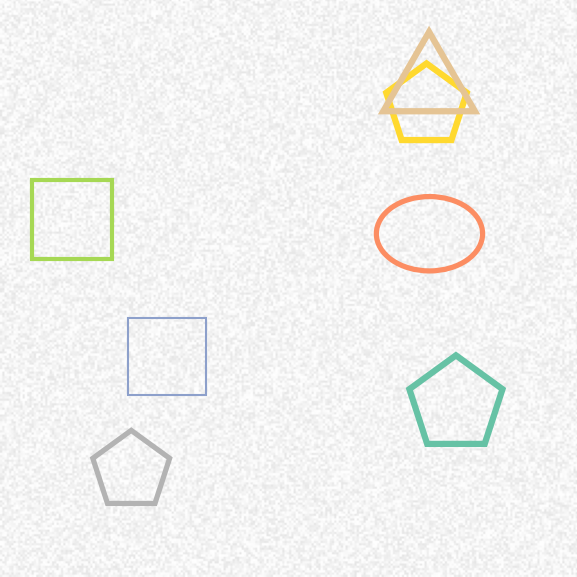[{"shape": "pentagon", "thickness": 3, "radius": 0.42, "center": [0.789, 0.299]}, {"shape": "oval", "thickness": 2.5, "radius": 0.46, "center": [0.744, 0.594]}, {"shape": "square", "thickness": 1, "radius": 0.34, "center": [0.289, 0.382]}, {"shape": "square", "thickness": 2, "radius": 0.35, "center": [0.125, 0.619]}, {"shape": "pentagon", "thickness": 3, "radius": 0.37, "center": [0.739, 0.816]}, {"shape": "triangle", "thickness": 3, "radius": 0.46, "center": [0.743, 0.852]}, {"shape": "pentagon", "thickness": 2.5, "radius": 0.35, "center": [0.227, 0.184]}]